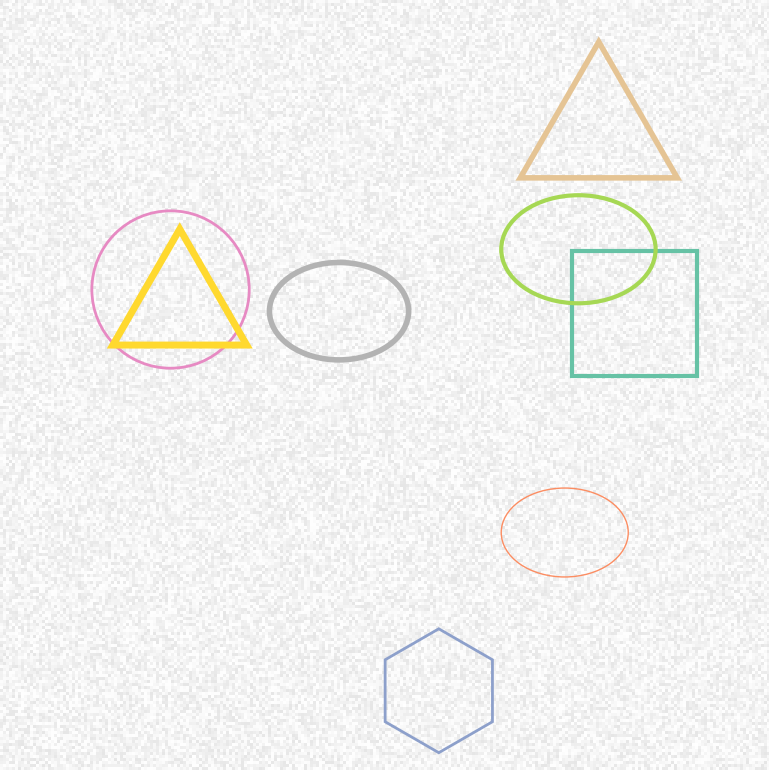[{"shape": "square", "thickness": 1.5, "radius": 0.41, "center": [0.823, 0.592]}, {"shape": "oval", "thickness": 0.5, "radius": 0.41, "center": [0.733, 0.308]}, {"shape": "hexagon", "thickness": 1, "radius": 0.4, "center": [0.57, 0.103]}, {"shape": "circle", "thickness": 1, "radius": 0.51, "center": [0.221, 0.624]}, {"shape": "oval", "thickness": 1.5, "radius": 0.5, "center": [0.751, 0.676]}, {"shape": "triangle", "thickness": 2.5, "radius": 0.5, "center": [0.233, 0.602]}, {"shape": "triangle", "thickness": 2, "radius": 0.59, "center": [0.778, 0.828]}, {"shape": "oval", "thickness": 2, "radius": 0.45, "center": [0.44, 0.596]}]